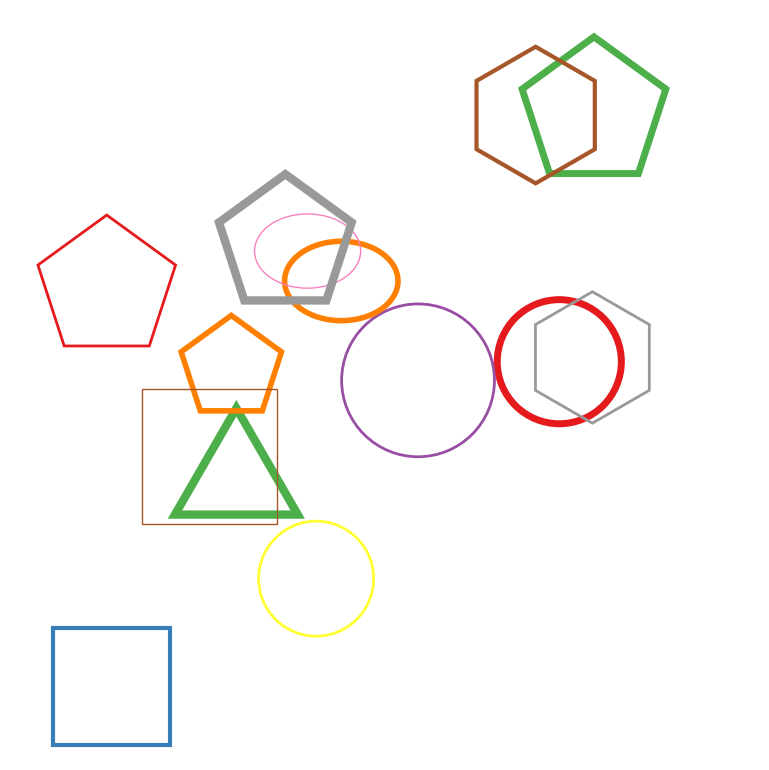[{"shape": "circle", "thickness": 2.5, "radius": 0.4, "center": [0.726, 0.53]}, {"shape": "pentagon", "thickness": 1, "radius": 0.47, "center": [0.139, 0.627]}, {"shape": "square", "thickness": 1.5, "radius": 0.38, "center": [0.145, 0.108]}, {"shape": "triangle", "thickness": 3, "radius": 0.46, "center": [0.307, 0.378]}, {"shape": "pentagon", "thickness": 2.5, "radius": 0.49, "center": [0.771, 0.854]}, {"shape": "circle", "thickness": 1, "radius": 0.5, "center": [0.543, 0.506]}, {"shape": "pentagon", "thickness": 2, "radius": 0.34, "center": [0.3, 0.522]}, {"shape": "oval", "thickness": 2, "radius": 0.37, "center": [0.443, 0.635]}, {"shape": "circle", "thickness": 1, "radius": 0.37, "center": [0.411, 0.249]}, {"shape": "square", "thickness": 0.5, "radius": 0.44, "center": [0.272, 0.407]}, {"shape": "hexagon", "thickness": 1.5, "radius": 0.44, "center": [0.696, 0.851]}, {"shape": "oval", "thickness": 0.5, "radius": 0.34, "center": [0.399, 0.674]}, {"shape": "hexagon", "thickness": 1, "radius": 0.43, "center": [0.769, 0.536]}, {"shape": "pentagon", "thickness": 3, "radius": 0.45, "center": [0.371, 0.683]}]